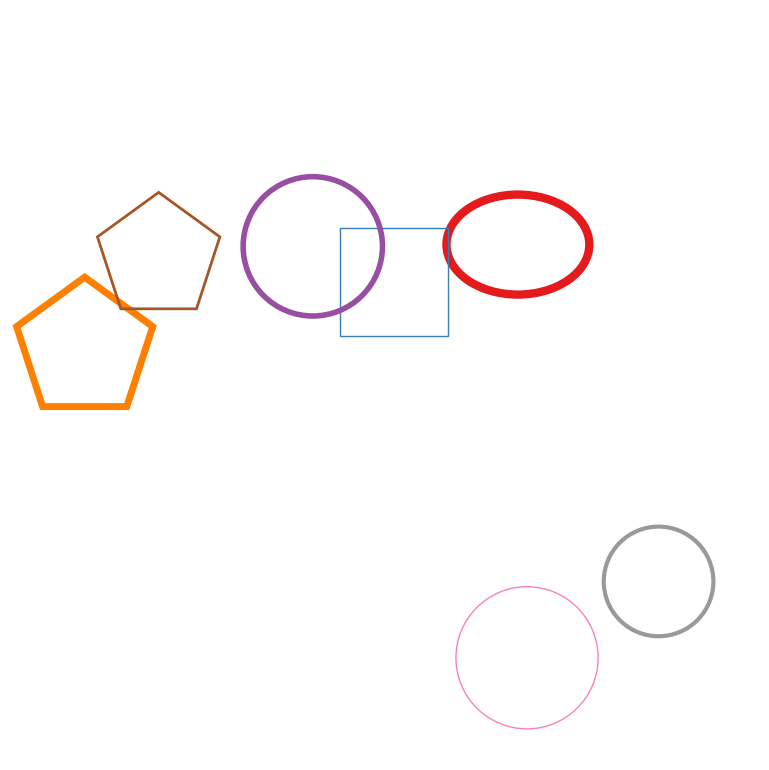[{"shape": "oval", "thickness": 3, "radius": 0.46, "center": [0.673, 0.682]}, {"shape": "square", "thickness": 0.5, "radius": 0.35, "center": [0.512, 0.634]}, {"shape": "circle", "thickness": 2, "radius": 0.45, "center": [0.406, 0.68]}, {"shape": "pentagon", "thickness": 2.5, "radius": 0.46, "center": [0.11, 0.547]}, {"shape": "pentagon", "thickness": 1, "radius": 0.42, "center": [0.206, 0.667]}, {"shape": "circle", "thickness": 0.5, "radius": 0.46, "center": [0.684, 0.146]}, {"shape": "circle", "thickness": 1.5, "radius": 0.36, "center": [0.855, 0.245]}]